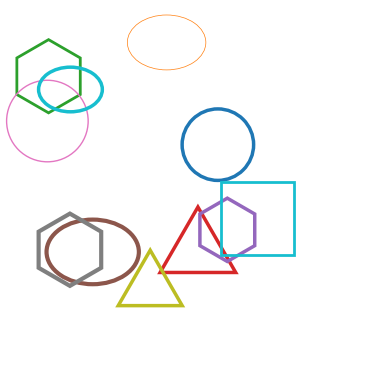[{"shape": "circle", "thickness": 2.5, "radius": 0.46, "center": [0.566, 0.624]}, {"shape": "oval", "thickness": 0.5, "radius": 0.51, "center": [0.433, 0.89]}, {"shape": "hexagon", "thickness": 2, "radius": 0.48, "center": [0.126, 0.802]}, {"shape": "triangle", "thickness": 2.5, "radius": 0.57, "center": [0.514, 0.349]}, {"shape": "hexagon", "thickness": 2.5, "radius": 0.41, "center": [0.59, 0.403]}, {"shape": "oval", "thickness": 3, "radius": 0.6, "center": [0.241, 0.346]}, {"shape": "circle", "thickness": 1, "radius": 0.53, "center": [0.123, 0.686]}, {"shape": "hexagon", "thickness": 3, "radius": 0.47, "center": [0.182, 0.351]}, {"shape": "triangle", "thickness": 2.5, "radius": 0.48, "center": [0.39, 0.254]}, {"shape": "oval", "thickness": 2.5, "radius": 0.41, "center": [0.183, 0.768]}, {"shape": "square", "thickness": 2, "radius": 0.48, "center": [0.67, 0.432]}]